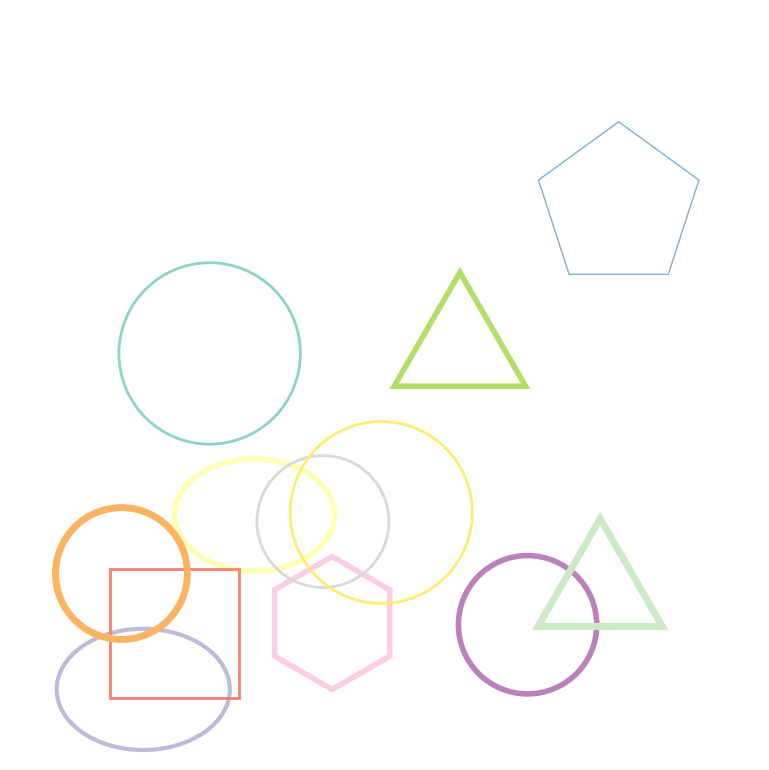[{"shape": "circle", "thickness": 1, "radius": 0.59, "center": [0.272, 0.541]}, {"shape": "oval", "thickness": 2, "radius": 0.52, "center": [0.33, 0.331]}, {"shape": "oval", "thickness": 1.5, "radius": 0.56, "center": [0.186, 0.105]}, {"shape": "square", "thickness": 1, "radius": 0.42, "center": [0.226, 0.177]}, {"shape": "pentagon", "thickness": 0.5, "radius": 0.55, "center": [0.803, 0.732]}, {"shape": "circle", "thickness": 2.5, "radius": 0.43, "center": [0.158, 0.255]}, {"shape": "triangle", "thickness": 2, "radius": 0.49, "center": [0.597, 0.548]}, {"shape": "hexagon", "thickness": 2, "radius": 0.43, "center": [0.431, 0.191]}, {"shape": "circle", "thickness": 1, "radius": 0.43, "center": [0.419, 0.323]}, {"shape": "circle", "thickness": 2, "radius": 0.45, "center": [0.685, 0.189]}, {"shape": "triangle", "thickness": 2.5, "radius": 0.47, "center": [0.779, 0.233]}, {"shape": "circle", "thickness": 1, "radius": 0.59, "center": [0.495, 0.334]}]